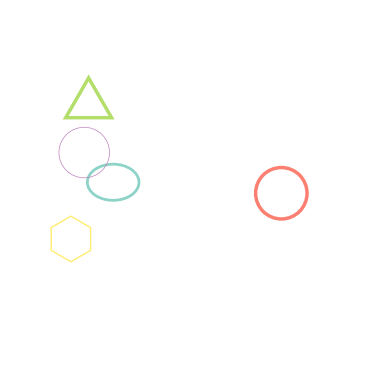[{"shape": "oval", "thickness": 2, "radius": 0.34, "center": [0.294, 0.527]}, {"shape": "circle", "thickness": 2.5, "radius": 0.33, "center": [0.731, 0.498]}, {"shape": "triangle", "thickness": 2.5, "radius": 0.34, "center": [0.23, 0.729]}, {"shape": "circle", "thickness": 0.5, "radius": 0.33, "center": [0.219, 0.604]}, {"shape": "hexagon", "thickness": 1, "radius": 0.3, "center": [0.184, 0.379]}]